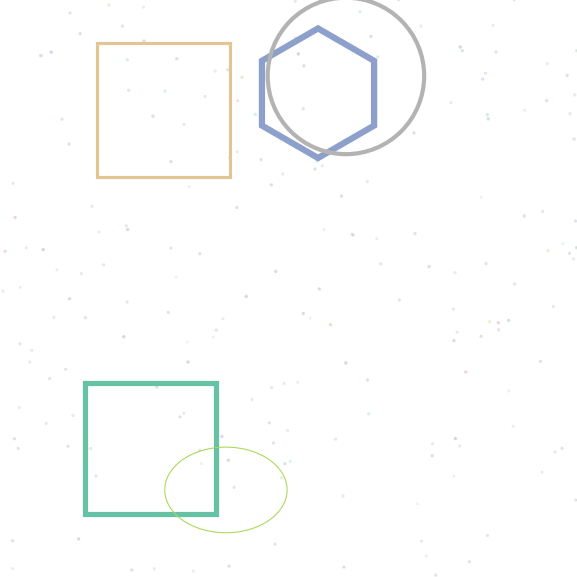[{"shape": "square", "thickness": 2.5, "radius": 0.57, "center": [0.26, 0.223]}, {"shape": "hexagon", "thickness": 3, "radius": 0.56, "center": [0.551, 0.838]}, {"shape": "oval", "thickness": 0.5, "radius": 0.53, "center": [0.391, 0.151]}, {"shape": "square", "thickness": 1.5, "radius": 0.58, "center": [0.283, 0.808]}, {"shape": "circle", "thickness": 2, "radius": 0.68, "center": [0.599, 0.868]}]